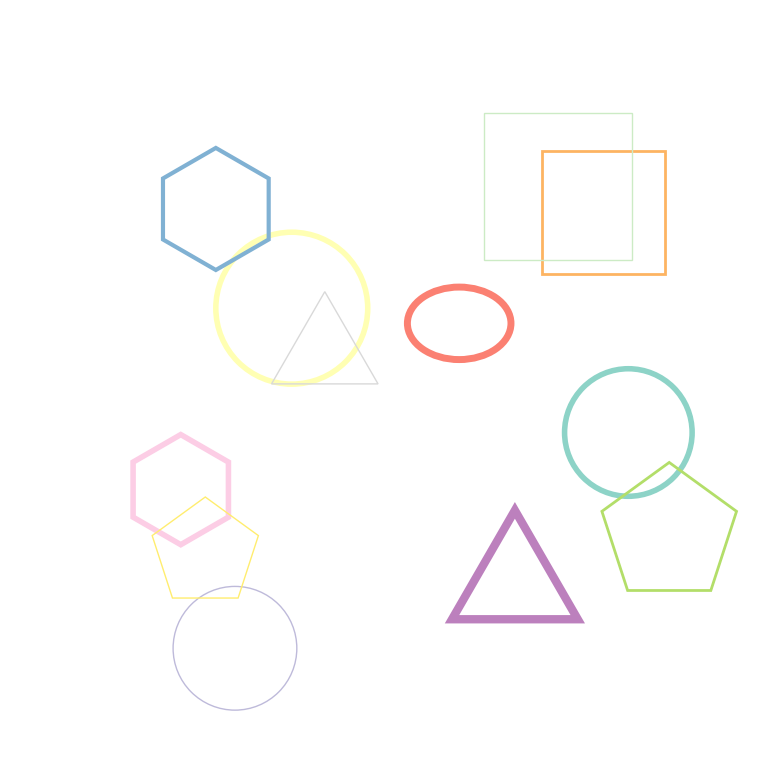[{"shape": "circle", "thickness": 2, "radius": 0.41, "center": [0.816, 0.438]}, {"shape": "circle", "thickness": 2, "radius": 0.49, "center": [0.379, 0.6]}, {"shape": "circle", "thickness": 0.5, "radius": 0.4, "center": [0.305, 0.158]}, {"shape": "oval", "thickness": 2.5, "radius": 0.34, "center": [0.596, 0.58]}, {"shape": "hexagon", "thickness": 1.5, "radius": 0.4, "center": [0.28, 0.729]}, {"shape": "square", "thickness": 1, "radius": 0.4, "center": [0.784, 0.724]}, {"shape": "pentagon", "thickness": 1, "radius": 0.46, "center": [0.869, 0.308]}, {"shape": "hexagon", "thickness": 2, "radius": 0.36, "center": [0.235, 0.364]}, {"shape": "triangle", "thickness": 0.5, "radius": 0.4, "center": [0.422, 0.541]}, {"shape": "triangle", "thickness": 3, "radius": 0.47, "center": [0.669, 0.243]}, {"shape": "square", "thickness": 0.5, "radius": 0.48, "center": [0.725, 0.758]}, {"shape": "pentagon", "thickness": 0.5, "radius": 0.36, "center": [0.267, 0.282]}]